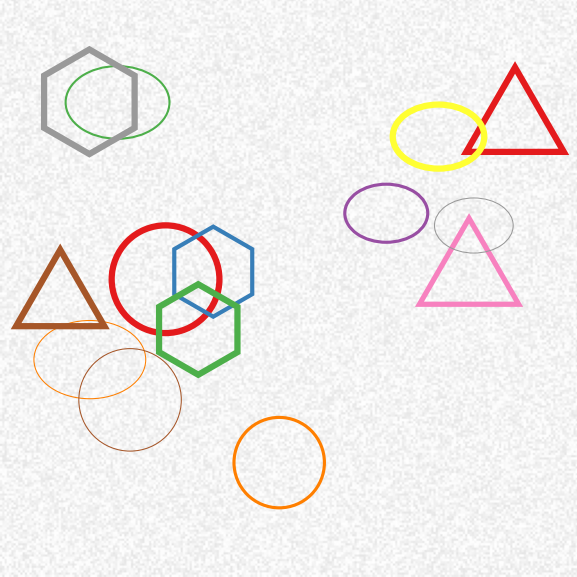[{"shape": "circle", "thickness": 3, "radius": 0.47, "center": [0.287, 0.516]}, {"shape": "triangle", "thickness": 3, "radius": 0.49, "center": [0.892, 0.785]}, {"shape": "hexagon", "thickness": 2, "radius": 0.39, "center": [0.369, 0.529]}, {"shape": "oval", "thickness": 1, "radius": 0.45, "center": [0.204, 0.822]}, {"shape": "hexagon", "thickness": 3, "radius": 0.39, "center": [0.343, 0.429]}, {"shape": "oval", "thickness": 1.5, "radius": 0.36, "center": [0.669, 0.63]}, {"shape": "oval", "thickness": 0.5, "radius": 0.48, "center": [0.156, 0.376]}, {"shape": "circle", "thickness": 1.5, "radius": 0.39, "center": [0.483, 0.198]}, {"shape": "oval", "thickness": 3, "radius": 0.4, "center": [0.759, 0.763]}, {"shape": "triangle", "thickness": 3, "radius": 0.44, "center": [0.104, 0.478]}, {"shape": "circle", "thickness": 0.5, "radius": 0.44, "center": [0.225, 0.307]}, {"shape": "triangle", "thickness": 2.5, "radius": 0.5, "center": [0.812, 0.522]}, {"shape": "oval", "thickness": 0.5, "radius": 0.34, "center": [0.82, 0.609]}, {"shape": "hexagon", "thickness": 3, "radius": 0.45, "center": [0.155, 0.823]}]